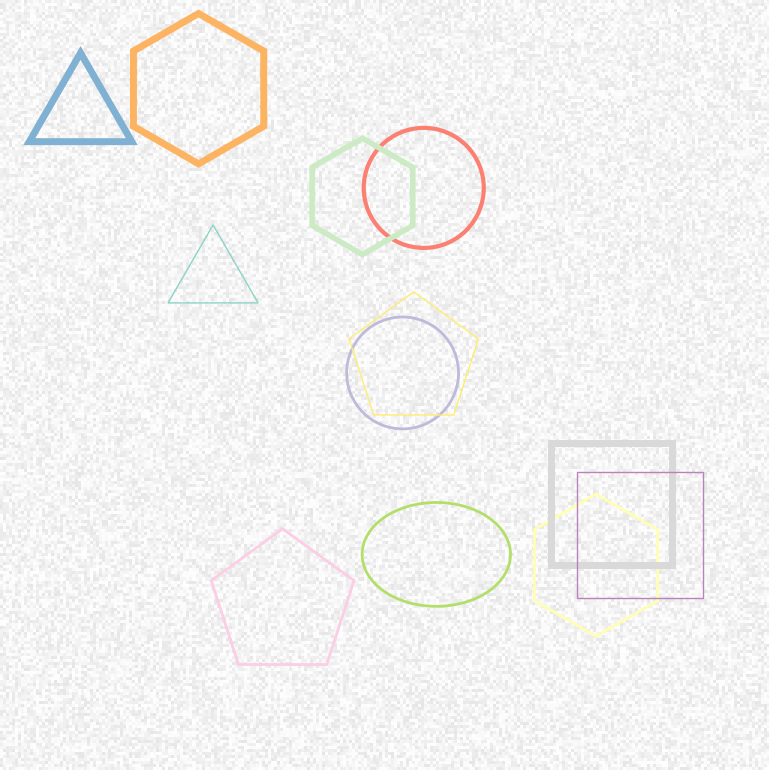[{"shape": "triangle", "thickness": 0.5, "radius": 0.34, "center": [0.277, 0.64]}, {"shape": "hexagon", "thickness": 1, "radius": 0.46, "center": [0.774, 0.266]}, {"shape": "circle", "thickness": 1, "radius": 0.36, "center": [0.523, 0.516]}, {"shape": "circle", "thickness": 1.5, "radius": 0.39, "center": [0.55, 0.756]}, {"shape": "triangle", "thickness": 2.5, "radius": 0.38, "center": [0.105, 0.854]}, {"shape": "hexagon", "thickness": 2.5, "radius": 0.49, "center": [0.258, 0.885]}, {"shape": "oval", "thickness": 1, "radius": 0.48, "center": [0.567, 0.28]}, {"shape": "pentagon", "thickness": 1, "radius": 0.49, "center": [0.367, 0.216]}, {"shape": "square", "thickness": 2.5, "radius": 0.4, "center": [0.794, 0.345]}, {"shape": "square", "thickness": 0.5, "radius": 0.41, "center": [0.831, 0.305]}, {"shape": "hexagon", "thickness": 2, "radius": 0.38, "center": [0.471, 0.745]}, {"shape": "pentagon", "thickness": 0.5, "radius": 0.44, "center": [0.537, 0.533]}]